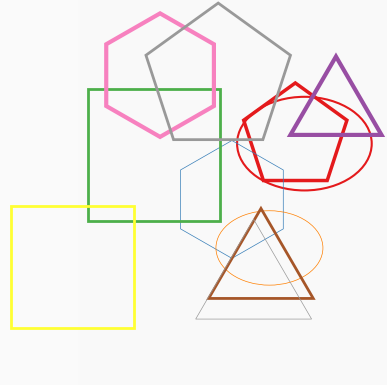[{"shape": "oval", "thickness": 1.5, "radius": 0.87, "center": [0.786, 0.627]}, {"shape": "pentagon", "thickness": 2.5, "radius": 0.7, "center": [0.762, 0.644]}, {"shape": "hexagon", "thickness": 0.5, "radius": 0.77, "center": [0.598, 0.482]}, {"shape": "square", "thickness": 2, "radius": 0.85, "center": [0.397, 0.597]}, {"shape": "triangle", "thickness": 3, "radius": 0.68, "center": [0.867, 0.717]}, {"shape": "oval", "thickness": 0.5, "radius": 0.69, "center": [0.695, 0.356]}, {"shape": "square", "thickness": 2, "radius": 0.8, "center": [0.188, 0.306]}, {"shape": "triangle", "thickness": 2, "radius": 0.78, "center": [0.673, 0.303]}, {"shape": "hexagon", "thickness": 3, "radius": 0.8, "center": [0.413, 0.805]}, {"shape": "triangle", "thickness": 0.5, "radius": 0.86, "center": [0.655, 0.258]}, {"shape": "pentagon", "thickness": 2, "radius": 0.98, "center": [0.563, 0.796]}]